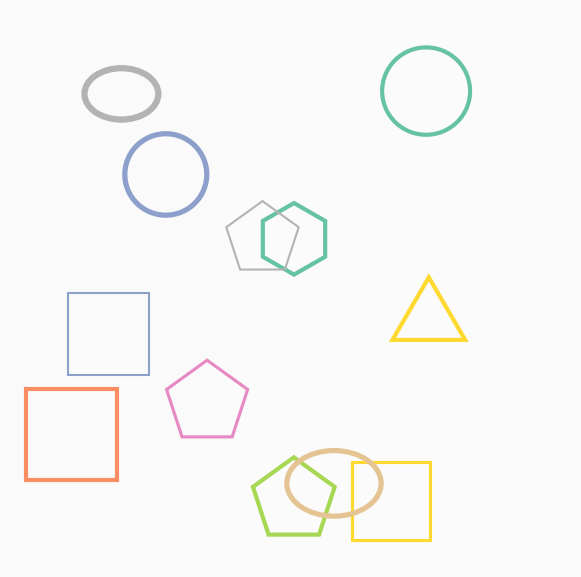[{"shape": "hexagon", "thickness": 2, "radius": 0.31, "center": [0.506, 0.586]}, {"shape": "circle", "thickness": 2, "radius": 0.38, "center": [0.733, 0.841]}, {"shape": "square", "thickness": 2, "radius": 0.39, "center": [0.123, 0.247]}, {"shape": "square", "thickness": 1, "radius": 0.35, "center": [0.187, 0.421]}, {"shape": "circle", "thickness": 2.5, "radius": 0.35, "center": [0.285, 0.697]}, {"shape": "pentagon", "thickness": 1.5, "radius": 0.37, "center": [0.356, 0.302]}, {"shape": "pentagon", "thickness": 2, "radius": 0.37, "center": [0.506, 0.133]}, {"shape": "triangle", "thickness": 2, "radius": 0.36, "center": [0.738, 0.447]}, {"shape": "square", "thickness": 1.5, "radius": 0.34, "center": [0.673, 0.132]}, {"shape": "oval", "thickness": 2.5, "radius": 0.41, "center": [0.575, 0.162]}, {"shape": "pentagon", "thickness": 1, "radius": 0.33, "center": [0.452, 0.585]}, {"shape": "oval", "thickness": 3, "radius": 0.32, "center": [0.209, 0.837]}]